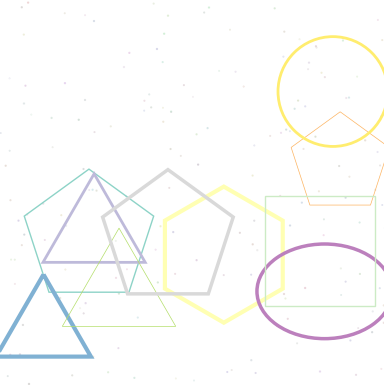[{"shape": "pentagon", "thickness": 1, "radius": 0.88, "center": [0.231, 0.384]}, {"shape": "hexagon", "thickness": 3, "radius": 0.88, "center": [0.581, 0.339]}, {"shape": "triangle", "thickness": 2, "radius": 0.77, "center": [0.244, 0.395]}, {"shape": "triangle", "thickness": 3, "radius": 0.71, "center": [0.113, 0.145]}, {"shape": "pentagon", "thickness": 0.5, "radius": 0.67, "center": [0.884, 0.576]}, {"shape": "triangle", "thickness": 0.5, "radius": 0.85, "center": [0.309, 0.237]}, {"shape": "pentagon", "thickness": 2.5, "radius": 0.89, "center": [0.436, 0.381]}, {"shape": "oval", "thickness": 2.5, "radius": 0.88, "center": [0.843, 0.243]}, {"shape": "square", "thickness": 1, "radius": 0.71, "center": [0.832, 0.347]}, {"shape": "circle", "thickness": 2, "radius": 0.71, "center": [0.865, 0.762]}]